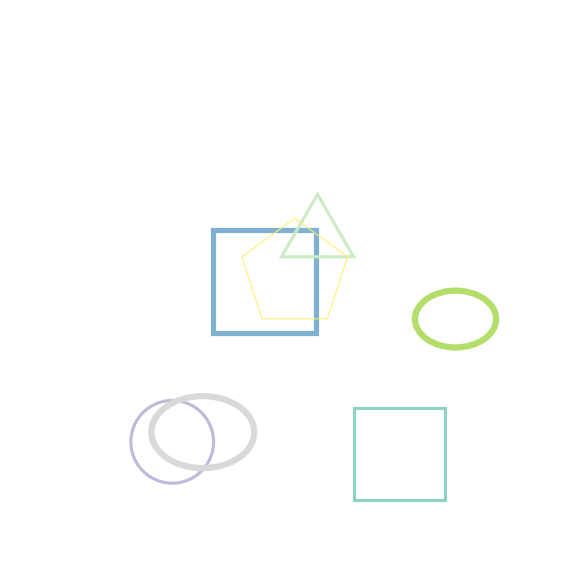[{"shape": "square", "thickness": 1.5, "radius": 0.4, "center": [0.692, 0.213]}, {"shape": "circle", "thickness": 1.5, "radius": 0.36, "center": [0.298, 0.234]}, {"shape": "square", "thickness": 2.5, "radius": 0.45, "center": [0.458, 0.512]}, {"shape": "oval", "thickness": 3, "radius": 0.35, "center": [0.789, 0.447]}, {"shape": "oval", "thickness": 3, "radius": 0.45, "center": [0.351, 0.251]}, {"shape": "triangle", "thickness": 1.5, "radius": 0.36, "center": [0.55, 0.59]}, {"shape": "pentagon", "thickness": 0.5, "radius": 0.48, "center": [0.51, 0.525]}]